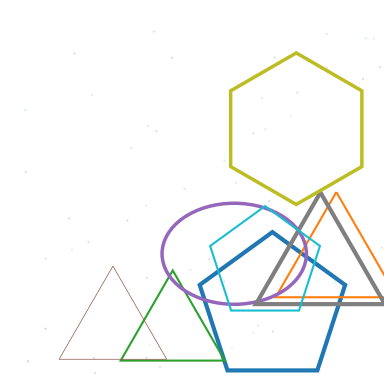[{"shape": "pentagon", "thickness": 3, "radius": 0.99, "center": [0.708, 0.199]}, {"shape": "triangle", "thickness": 1.5, "radius": 0.91, "center": [0.874, 0.319]}, {"shape": "triangle", "thickness": 1.5, "radius": 0.78, "center": [0.449, 0.141]}, {"shape": "oval", "thickness": 2.5, "radius": 0.94, "center": [0.608, 0.341]}, {"shape": "triangle", "thickness": 0.5, "radius": 0.81, "center": [0.293, 0.148]}, {"shape": "triangle", "thickness": 3, "radius": 0.97, "center": [0.832, 0.307]}, {"shape": "hexagon", "thickness": 2.5, "radius": 0.98, "center": [0.769, 0.666]}, {"shape": "pentagon", "thickness": 1.5, "radius": 0.75, "center": [0.688, 0.315]}]